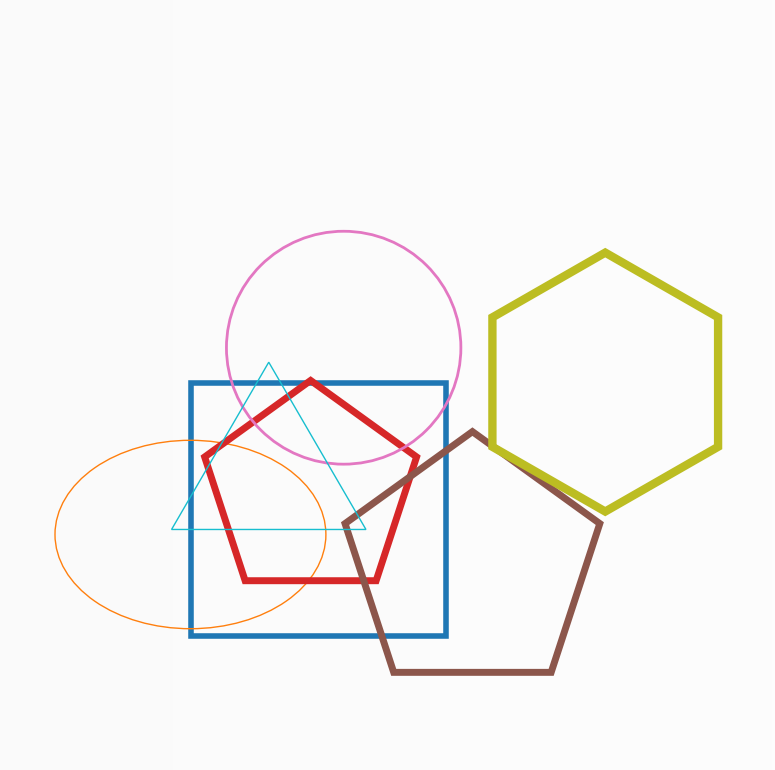[{"shape": "square", "thickness": 2, "radius": 0.82, "center": [0.411, 0.339]}, {"shape": "oval", "thickness": 0.5, "radius": 0.87, "center": [0.246, 0.306]}, {"shape": "pentagon", "thickness": 2.5, "radius": 0.72, "center": [0.401, 0.362]}, {"shape": "pentagon", "thickness": 2.5, "radius": 0.86, "center": [0.61, 0.267]}, {"shape": "circle", "thickness": 1, "radius": 0.76, "center": [0.443, 0.548]}, {"shape": "hexagon", "thickness": 3, "radius": 0.84, "center": [0.781, 0.504]}, {"shape": "triangle", "thickness": 0.5, "radius": 0.72, "center": [0.347, 0.385]}]